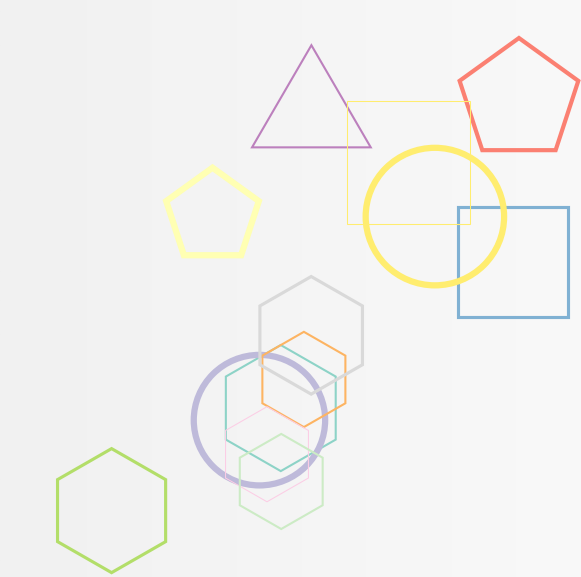[{"shape": "hexagon", "thickness": 1, "radius": 0.55, "center": [0.483, 0.293]}, {"shape": "pentagon", "thickness": 3, "radius": 0.42, "center": [0.366, 0.625]}, {"shape": "circle", "thickness": 3, "radius": 0.57, "center": [0.446, 0.272]}, {"shape": "pentagon", "thickness": 2, "radius": 0.54, "center": [0.893, 0.826]}, {"shape": "square", "thickness": 1.5, "radius": 0.47, "center": [0.883, 0.546]}, {"shape": "hexagon", "thickness": 1, "radius": 0.41, "center": [0.523, 0.342]}, {"shape": "hexagon", "thickness": 1.5, "radius": 0.54, "center": [0.192, 0.115]}, {"shape": "hexagon", "thickness": 0.5, "radius": 0.41, "center": [0.459, 0.213]}, {"shape": "hexagon", "thickness": 1.5, "radius": 0.51, "center": [0.535, 0.418]}, {"shape": "triangle", "thickness": 1, "radius": 0.59, "center": [0.536, 0.803]}, {"shape": "hexagon", "thickness": 1, "radius": 0.41, "center": [0.484, 0.165]}, {"shape": "square", "thickness": 0.5, "radius": 0.53, "center": [0.703, 0.718]}, {"shape": "circle", "thickness": 3, "radius": 0.6, "center": [0.748, 0.624]}]